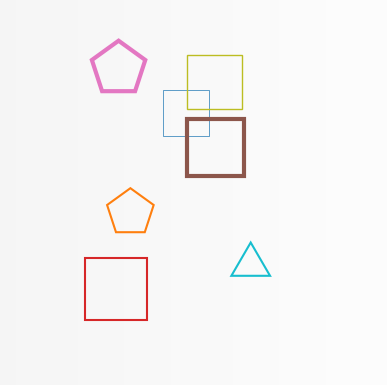[{"shape": "square", "thickness": 0.5, "radius": 0.3, "center": [0.481, 0.706]}, {"shape": "pentagon", "thickness": 1.5, "radius": 0.32, "center": [0.336, 0.448]}, {"shape": "square", "thickness": 1.5, "radius": 0.4, "center": [0.299, 0.25]}, {"shape": "square", "thickness": 3, "radius": 0.37, "center": [0.556, 0.618]}, {"shape": "pentagon", "thickness": 3, "radius": 0.36, "center": [0.306, 0.822]}, {"shape": "square", "thickness": 1, "radius": 0.35, "center": [0.553, 0.787]}, {"shape": "triangle", "thickness": 1.5, "radius": 0.29, "center": [0.647, 0.312]}]